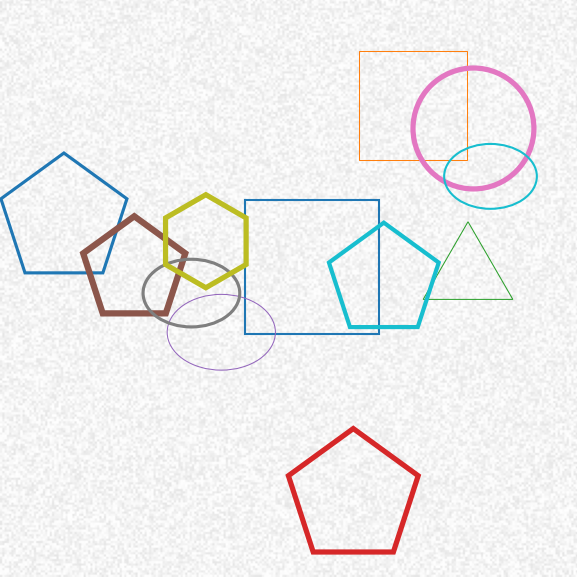[{"shape": "square", "thickness": 1, "radius": 0.58, "center": [0.54, 0.537]}, {"shape": "pentagon", "thickness": 1.5, "radius": 0.57, "center": [0.111, 0.619]}, {"shape": "square", "thickness": 0.5, "radius": 0.47, "center": [0.715, 0.816]}, {"shape": "triangle", "thickness": 0.5, "radius": 0.45, "center": [0.81, 0.526]}, {"shape": "pentagon", "thickness": 2.5, "radius": 0.59, "center": [0.612, 0.139]}, {"shape": "oval", "thickness": 0.5, "radius": 0.47, "center": [0.383, 0.424]}, {"shape": "pentagon", "thickness": 3, "radius": 0.46, "center": [0.232, 0.532]}, {"shape": "circle", "thickness": 2.5, "radius": 0.52, "center": [0.82, 0.777]}, {"shape": "oval", "thickness": 1.5, "radius": 0.42, "center": [0.331, 0.492]}, {"shape": "hexagon", "thickness": 2.5, "radius": 0.4, "center": [0.356, 0.581]}, {"shape": "pentagon", "thickness": 2, "radius": 0.5, "center": [0.665, 0.514]}, {"shape": "oval", "thickness": 1, "radius": 0.4, "center": [0.849, 0.694]}]